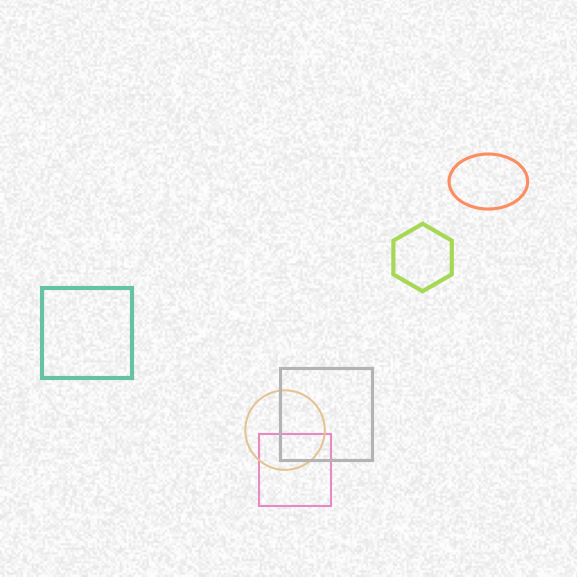[{"shape": "square", "thickness": 2, "radius": 0.39, "center": [0.151, 0.423]}, {"shape": "oval", "thickness": 1.5, "radius": 0.34, "center": [0.846, 0.685]}, {"shape": "square", "thickness": 1, "radius": 0.31, "center": [0.511, 0.185]}, {"shape": "hexagon", "thickness": 2, "radius": 0.29, "center": [0.732, 0.553]}, {"shape": "circle", "thickness": 1, "radius": 0.34, "center": [0.494, 0.254]}, {"shape": "square", "thickness": 1.5, "radius": 0.4, "center": [0.564, 0.282]}]